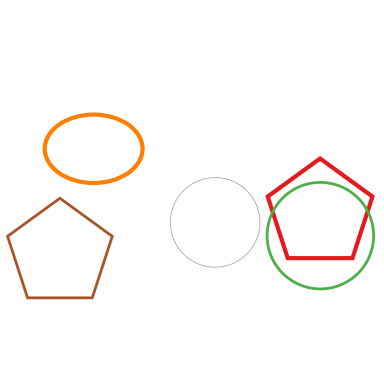[{"shape": "pentagon", "thickness": 3, "radius": 0.72, "center": [0.831, 0.445]}, {"shape": "circle", "thickness": 2, "radius": 0.69, "center": [0.832, 0.388]}, {"shape": "oval", "thickness": 3, "radius": 0.63, "center": [0.243, 0.614]}, {"shape": "pentagon", "thickness": 2, "radius": 0.71, "center": [0.156, 0.342]}, {"shape": "circle", "thickness": 0.5, "radius": 0.58, "center": [0.559, 0.422]}]